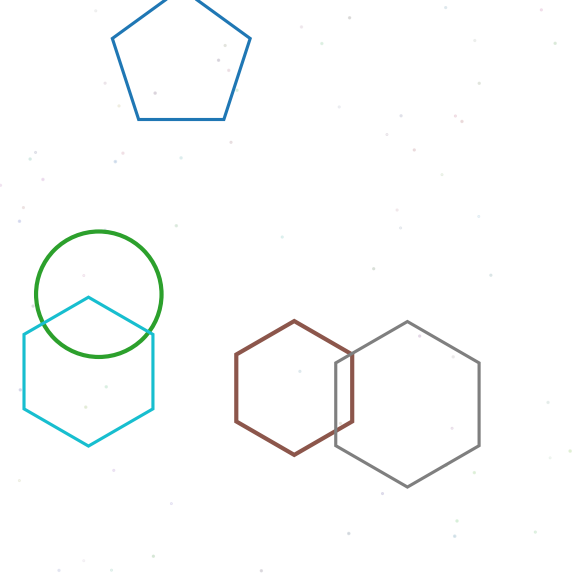[{"shape": "pentagon", "thickness": 1.5, "radius": 0.63, "center": [0.314, 0.894]}, {"shape": "circle", "thickness": 2, "radius": 0.54, "center": [0.171, 0.49]}, {"shape": "hexagon", "thickness": 2, "radius": 0.58, "center": [0.51, 0.327]}, {"shape": "hexagon", "thickness": 1.5, "radius": 0.72, "center": [0.705, 0.299]}, {"shape": "hexagon", "thickness": 1.5, "radius": 0.64, "center": [0.153, 0.356]}]